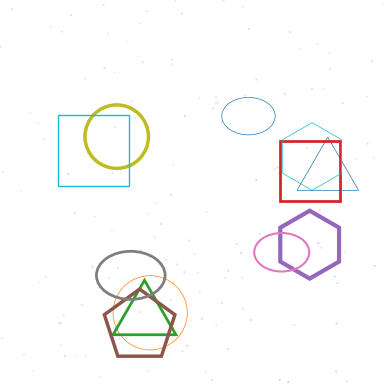[{"shape": "triangle", "thickness": 0.5, "radius": 0.46, "center": [0.851, 0.552]}, {"shape": "oval", "thickness": 0.5, "radius": 0.35, "center": [0.645, 0.698]}, {"shape": "circle", "thickness": 0.5, "radius": 0.48, "center": [0.39, 0.188]}, {"shape": "triangle", "thickness": 2, "radius": 0.47, "center": [0.375, 0.178]}, {"shape": "square", "thickness": 2, "radius": 0.38, "center": [0.805, 0.556]}, {"shape": "hexagon", "thickness": 3, "radius": 0.44, "center": [0.804, 0.365]}, {"shape": "pentagon", "thickness": 2.5, "radius": 0.48, "center": [0.363, 0.153]}, {"shape": "oval", "thickness": 1.5, "radius": 0.36, "center": [0.732, 0.345]}, {"shape": "oval", "thickness": 2, "radius": 0.45, "center": [0.34, 0.285]}, {"shape": "circle", "thickness": 2.5, "radius": 0.41, "center": [0.303, 0.645]}, {"shape": "square", "thickness": 1, "radius": 0.46, "center": [0.242, 0.609]}, {"shape": "hexagon", "thickness": 0.5, "radius": 0.44, "center": [0.811, 0.594]}]